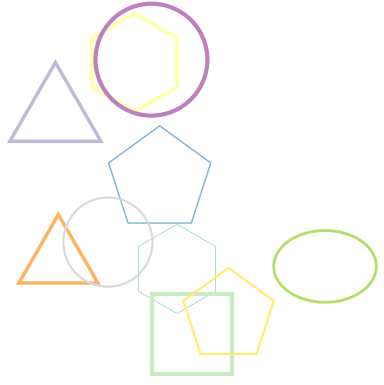[{"shape": "hexagon", "thickness": 0.5, "radius": 0.58, "center": [0.46, 0.302]}, {"shape": "hexagon", "thickness": 3, "radius": 0.64, "center": [0.349, 0.838]}, {"shape": "triangle", "thickness": 2.5, "radius": 0.68, "center": [0.144, 0.701]}, {"shape": "pentagon", "thickness": 1, "radius": 0.7, "center": [0.415, 0.534]}, {"shape": "triangle", "thickness": 2.5, "radius": 0.59, "center": [0.152, 0.324]}, {"shape": "oval", "thickness": 2, "radius": 0.67, "center": [0.844, 0.308]}, {"shape": "circle", "thickness": 1.5, "radius": 0.58, "center": [0.28, 0.371]}, {"shape": "circle", "thickness": 3, "radius": 0.73, "center": [0.393, 0.845]}, {"shape": "square", "thickness": 3, "radius": 0.52, "center": [0.499, 0.133]}, {"shape": "pentagon", "thickness": 1.5, "radius": 0.62, "center": [0.594, 0.18]}]